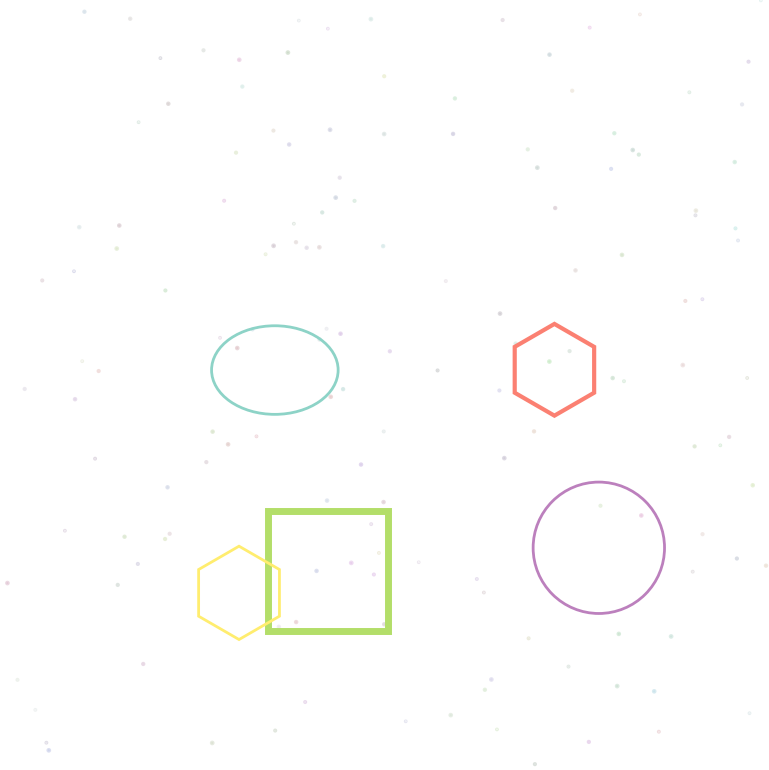[{"shape": "oval", "thickness": 1, "radius": 0.41, "center": [0.357, 0.519]}, {"shape": "hexagon", "thickness": 1.5, "radius": 0.3, "center": [0.72, 0.52]}, {"shape": "square", "thickness": 2.5, "radius": 0.39, "center": [0.426, 0.258]}, {"shape": "circle", "thickness": 1, "radius": 0.43, "center": [0.778, 0.289]}, {"shape": "hexagon", "thickness": 1, "radius": 0.3, "center": [0.31, 0.23]}]